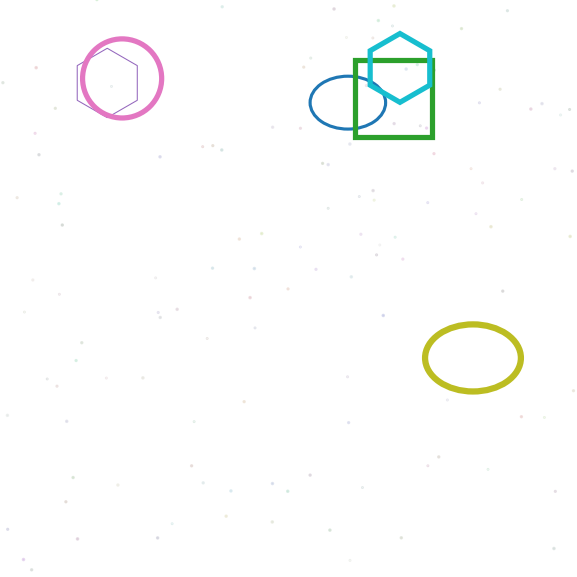[{"shape": "oval", "thickness": 1.5, "radius": 0.33, "center": [0.602, 0.821]}, {"shape": "square", "thickness": 2.5, "radius": 0.33, "center": [0.681, 0.829]}, {"shape": "hexagon", "thickness": 0.5, "radius": 0.3, "center": [0.186, 0.855]}, {"shape": "circle", "thickness": 2.5, "radius": 0.34, "center": [0.211, 0.863]}, {"shape": "oval", "thickness": 3, "radius": 0.41, "center": [0.819, 0.379]}, {"shape": "hexagon", "thickness": 2.5, "radius": 0.3, "center": [0.693, 0.881]}]